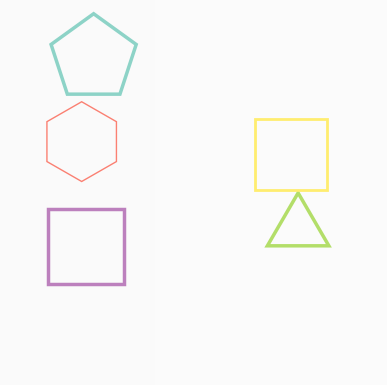[{"shape": "pentagon", "thickness": 2.5, "radius": 0.58, "center": [0.242, 0.849]}, {"shape": "hexagon", "thickness": 1, "radius": 0.52, "center": [0.211, 0.632]}, {"shape": "triangle", "thickness": 2.5, "radius": 0.46, "center": [0.769, 0.407]}, {"shape": "square", "thickness": 2.5, "radius": 0.49, "center": [0.221, 0.36]}, {"shape": "square", "thickness": 2, "radius": 0.46, "center": [0.75, 0.599]}]